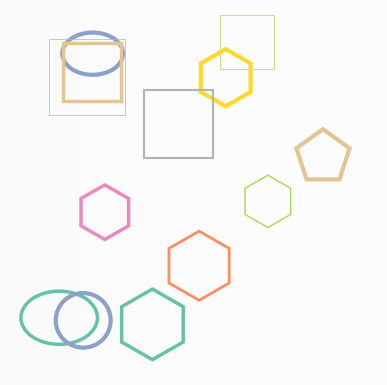[{"shape": "oval", "thickness": 2.5, "radius": 0.49, "center": [0.153, 0.175]}, {"shape": "hexagon", "thickness": 2.5, "radius": 0.46, "center": [0.393, 0.157]}, {"shape": "hexagon", "thickness": 2, "radius": 0.45, "center": [0.514, 0.31]}, {"shape": "oval", "thickness": 3, "radius": 0.39, "center": [0.239, 0.861]}, {"shape": "circle", "thickness": 3, "radius": 0.35, "center": [0.215, 0.168]}, {"shape": "hexagon", "thickness": 2.5, "radius": 0.35, "center": [0.27, 0.449]}, {"shape": "square", "thickness": 0.5, "radius": 0.35, "center": [0.637, 0.89]}, {"shape": "hexagon", "thickness": 1, "radius": 0.34, "center": [0.691, 0.477]}, {"shape": "hexagon", "thickness": 3, "radius": 0.37, "center": [0.582, 0.798]}, {"shape": "square", "thickness": 2.5, "radius": 0.38, "center": [0.237, 0.813]}, {"shape": "pentagon", "thickness": 3, "radius": 0.36, "center": [0.834, 0.592]}, {"shape": "square", "thickness": 0.5, "radius": 0.49, "center": [0.224, 0.799]}, {"shape": "square", "thickness": 1.5, "radius": 0.44, "center": [0.461, 0.679]}]